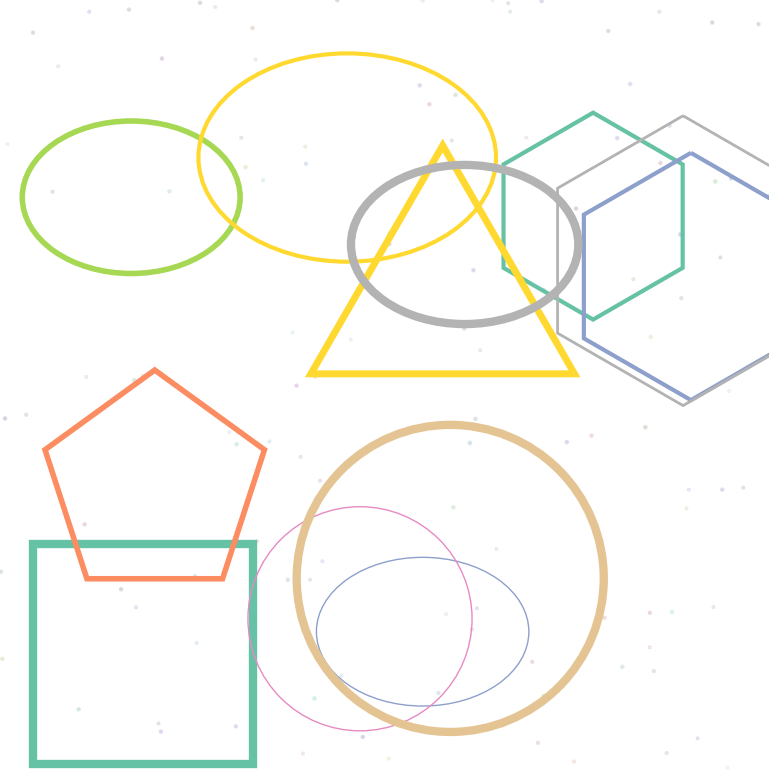[{"shape": "square", "thickness": 3, "radius": 0.71, "center": [0.186, 0.151]}, {"shape": "hexagon", "thickness": 1.5, "radius": 0.67, "center": [0.77, 0.719]}, {"shape": "pentagon", "thickness": 2, "radius": 0.75, "center": [0.201, 0.37]}, {"shape": "hexagon", "thickness": 1.5, "radius": 0.8, "center": [0.897, 0.641]}, {"shape": "oval", "thickness": 0.5, "radius": 0.69, "center": [0.549, 0.18]}, {"shape": "circle", "thickness": 0.5, "radius": 0.73, "center": [0.468, 0.196]}, {"shape": "oval", "thickness": 2, "radius": 0.71, "center": [0.17, 0.744]}, {"shape": "triangle", "thickness": 2.5, "radius": 0.99, "center": [0.575, 0.613]}, {"shape": "oval", "thickness": 1.5, "radius": 0.97, "center": [0.451, 0.795]}, {"shape": "circle", "thickness": 3, "radius": 1.0, "center": [0.585, 0.249]}, {"shape": "oval", "thickness": 3, "radius": 0.74, "center": [0.603, 0.682]}, {"shape": "hexagon", "thickness": 1, "radius": 0.94, "center": [0.887, 0.661]}]